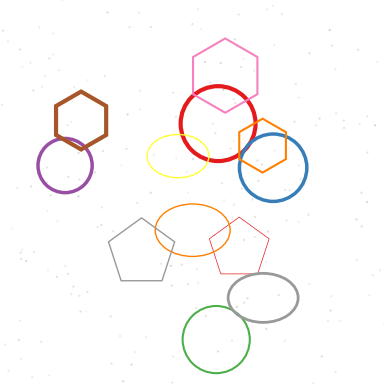[{"shape": "pentagon", "thickness": 0.5, "radius": 0.41, "center": [0.621, 0.355]}, {"shape": "circle", "thickness": 3, "radius": 0.49, "center": [0.566, 0.679]}, {"shape": "circle", "thickness": 2.5, "radius": 0.44, "center": [0.709, 0.564]}, {"shape": "circle", "thickness": 1.5, "radius": 0.44, "center": [0.562, 0.118]}, {"shape": "circle", "thickness": 2.5, "radius": 0.35, "center": [0.169, 0.57]}, {"shape": "hexagon", "thickness": 1.5, "radius": 0.35, "center": [0.682, 0.622]}, {"shape": "oval", "thickness": 1, "radius": 0.49, "center": [0.5, 0.402]}, {"shape": "oval", "thickness": 1, "radius": 0.4, "center": [0.462, 0.595]}, {"shape": "hexagon", "thickness": 3, "radius": 0.38, "center": [0.211, 0.687]}, {"shape": "hexagon", "thickness": 1.5, "radius": 0.48, "center": [0.585, 0.804]}, {"shape": "oval", "thickness": 2, "radius": 0.45, "center": [0.683, 0.226]}, {"shape": "pentagon", "thickness": 1, "radius": 0.45, "center": [0.368, 0.344]}]